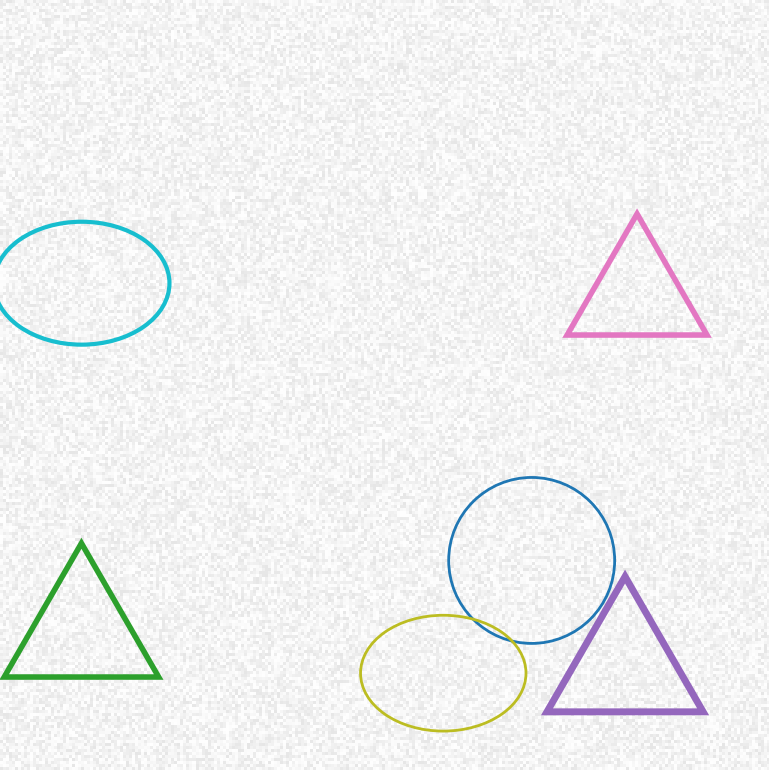[{"shape": "circle", "thickness": 1, "radius": 0.54, "center": [0.69, 0.272]}, {"shape": "triangle", "thickness": 2, "radius": 0.58, "center": [0.106, 0.179]}, {"shape": "triangle", "thickness": 2.5, "radius": 0.59, "center": [0.812, 0.134]}, {"shape": "triangle", "thickness": 2, "radius": 0.52, "center": [0.827, 0.617]}, {"shape": "oval", "thickness": 1, "radius": 0.54, "center": [0.576, 0.126]}, {"shape": "oval", "thickness": 1.5, "radius": 0.57, "center": [0.106, 0.632]}]